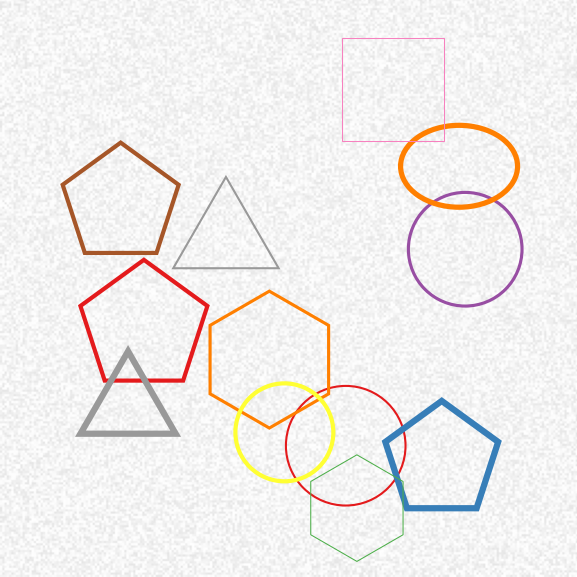[{"shape": "pentagon", "thickness": 2, "radius": 0.58, "center": [0.249, 0.434]}, {"shape": "circle", "thickness": 1, "radius": 0.52, "center": [0.599, 0.227]}, {"shape": "pentagon", "thickness": 3, "radius": 0.51, "center": [0.765, 0.202]}, {"shape": "hexagon", "thickness": 0.5, "radius": 0.46, "center": [0.618, 0.119]}, {"shape": "circle", "thickness": 1.5, "radius": 0.49, "center": [0.806, 0.568]}, {"shape": "hexagon", "thickness": 1.5, "radius": 0.59, "center": [0.466, 0.376]}, {"shape": "oval", "thickness": 2.5, "radius": 0.51, "center": [0.795, 0.711]}, {"shape": "circle", "thickness": 2, "radius": 0.42, "center": [0.492, 0.25]}, {"shape": "pentagon", "thickness": 2, "radius": 0.53, "center": [0.209, 0.647]}, {"shape": "square", "thickness": 0.5, "radius": 0.44, "center": [0.681, 0.844]}, {"shape": "triangle", "thickness": 3, "radius": 0.48, "center": [0.222, 0.296]}, {"shape": "triangle", "thickness": 1, "radius": 0.53, "center": [0.391, 0.587]}]